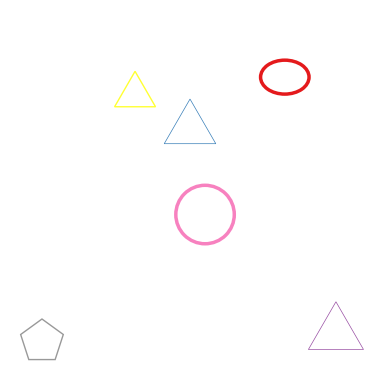[{"shape": "oval", "thickness": 2.5, "radius": 0.31, "center": [0.74, 0.8]}, {"shape": "triangle", "thickness": 0.5, "radius": 0.39, "center": [0.494, 0.665]}, {"shape": "triangle", "thickness": 0.5, "radius": 0.41, "center": [0.873, 0.134]}, {"shape": "triangle", "thickness": 1, "radius": 0.31, "center": [0.351, 0.753]}, {"shape": "circle", "thickness": 2.5, "radius": 0.38, "center": [0.533, 0.443]}, {"shape": "pentagon", "thickness": 1, "radius": 0.29, "center": [0.109, 0.113]}]